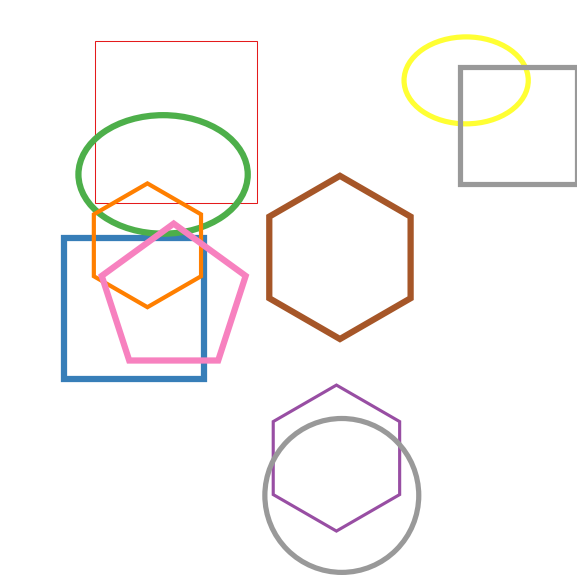[{"shape": "square", "thickness": 0.5, "radius": 0.7, "center": [0.305, 0.787]}, {"shape": "square", "thickness": 3, "radius": 0.61, "center": [0.232, 0.465]}, {"shape": "oval", "thickness": 3, "radius": 0.73, "center": [0.282, 0.697]}, {"shape": "hexagon", "thickness": 1.5, "radius": 0.63, "center": [0.583, 0.206]}, {"shape": "hexagon", "thickness": 2, "radius": 0.54, "center": [0.255, 0.574]}, {"shape": "oval", "thickness": 2.5, "radius": 0.54, "center": [0.807, 0.86]}, {"shape": "hexagon", "thickness": 3, "radius": 0.71, "center": [0.589, 0.553]}, {"shape": "pentagon", "thickness": 3, "radius": 0.66, "center": [0.301, 0.481]}, {"shape": "square", "thickness": 2.5, "radius": 0.51, "center": [0.898, 0.782]}, {"shape": "circle", "thickness": 2.5, "radius": 0.67, "center": [0.592, 0.141]}]